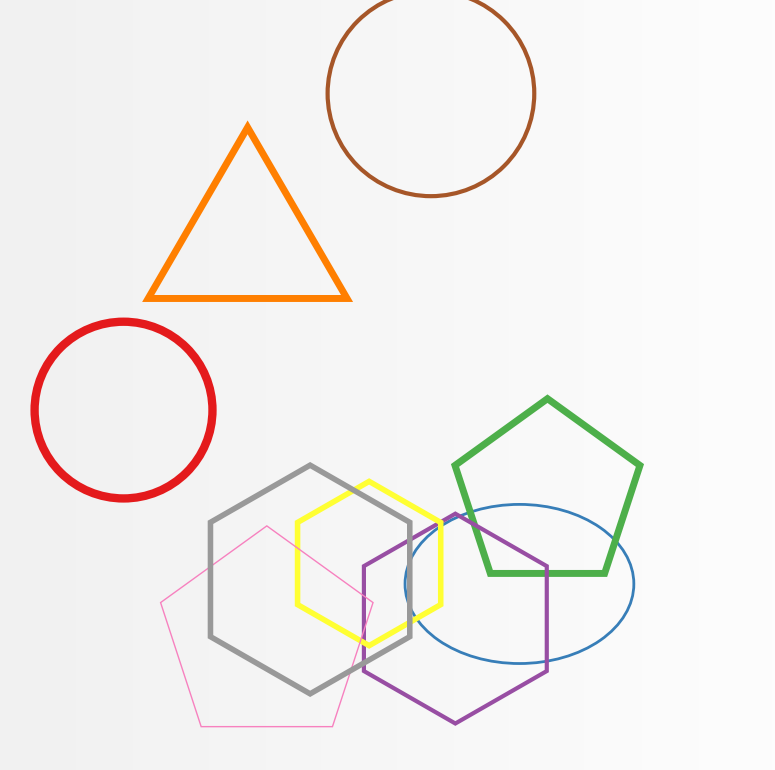[{"shape": "circle", "thickness": 3, "radius": 0.57, "center": [0.159, 0.467]}, {"shape": "oval", "thickness": 1, "radius": 0.74, "center": [0.67, 0.242]}, {"shape": "pentagon", "thickness": 2.5, "radius": 0.63, "center": [0.706, 0.357]}, {"shape": "hexagon", "thickness": 1.5, "radius": 0.68, "center": [0.588, 0.197]}, {"shape": "triangle", "thickness": 2.5, "radius": 0.74, "center": [0.319, 0.686]}, {"shape": "hexagon", "thickness": 2, "radius": 0.53, "center": [0.476, 0.268]}, {"shape": "circle", "thickness": 1.5, "radius": 0.67, "center": [0.556, 0.879]}, {"shape": "pentagon", "thickness": 0.5, "radius": 0.72, "center": [0.344, 0.173]}, {"shape": "hexagon", "thickness": 2, "radius": 0.74, "center": [0.4, 0.247]}]